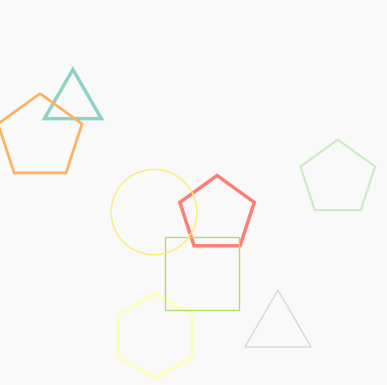[{"shape": "triangle", "thickness": 2.5, "radius": 0.43, "center": [0.188, 0.734]}, {"shape": "hexagon", "thickness": 2, "radius": 0.55, "center": [0.4, 0.127]}, {"shape": "pentagon", "thickness": 2.5, "radius": 0.5, "center": [0.56, 0.443]}, {"shape": "pentagon", "thickness": 2, "radius": 0.57, "center": [0.103, 0.643]}, {"shape": "square", "thickness": 1, "radius": 0.47, "center": [0.522, 0.291]}, {"shape": "triangle", "thickness": 1, "radius": 0.49, "center": [0.717, 0.148]}, {"shape": "pentagon", "thickness": 1.5, "radius": 0.51, "center": [0.872, 0.536]}, {"shape": "circle", "thickness": 1, "radius": 0.55, "center": [0.398, 0.449]}]